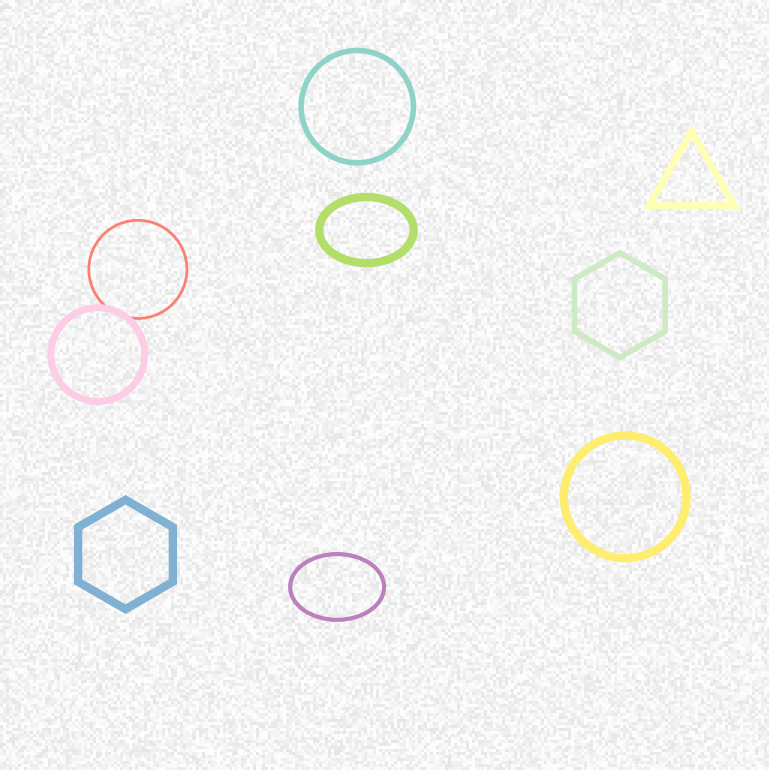[{"shape": "circle", "thickness": 2, "radius": 0.36, "center": [0.464, 0.861]}, {"shape": "triangle", "thickness": 2.5, "radius": 0.32, "center": [0.898, 0.765]}, {"shape": "circle", "thickness": 1, "radius": 0.32, "center": [0.179, 0.65]}, {"shape": "hexagon", "thickness": 3, "radius": 0.36, "center": [0.163, 0.28]}, {"shape": "oval", "thickness": 3, "radius": 0.31, "center": [0.476, 0.701]}, {"shape": "circle", "thickness": 2.5, "radius": 0.3, "center": [0.127, 0.54]}, {"shape": "oval", "thickness": 1.5, "radius": 0.31, "center": [0.438, 0.238]}, {"shape": "hexagon", "thickness": 2, "radius": 0.34, "center": [0.805, 0.604]}, {"shape": "circle", "thickness": 3, "radius": 0.4, "center": [0.812, 0.355]}]